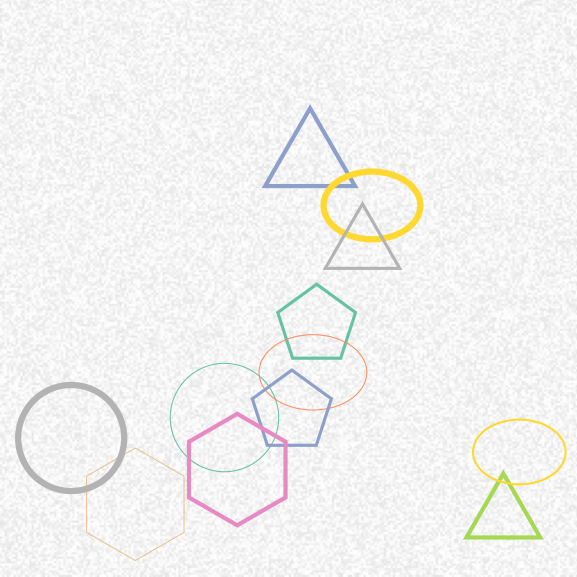[{"shape": "pentagon", "thickness": 1.5, "radius": 0.35, "center": [0.548, 0.436]}, {"shape": "circle", "thickness": 0.5, "radius": 0.47, "center": [0.389, 0.276]}, {"shape": "oval", "thickness": 0.5, "radius": 0.47, "center": [0.542, 0.354]}, {"shape": "pentagon", "thickness": 1.5, "radius": 0.36, "center": [0.505, 0.286]}, {"shape": "triangle", "thickness": 2, "radius": 0.45, "center": [0.537, 0.722]}, {"shape": "hexagon", "thickness": 2, "radius": 0.48, "center": [0.411, 0.186]}, {"shape": "triangle", "thickness": 2, "radius": 0.37, "center": [0.872, 0.105]}, {"shape": "oval", "thickness": 1, "radius": 0.4, "center": [0.899, 0.216]}, {"shape": "oval", "thickness": 3, "radius": 0.42, "center": [0.644, 0.643]}, {"shape": "hexagon", "thickness": 0.5, "radius": 0.49, "center": [0.234, 0.126]}, {"shape": "triangle", "thickness": 1.5, "radius": 0.37, "center": [0.628, 0.572]}, {"shape": "circle", "thickness": 3, "radius": 0.46, "center": [0.123, 0.241]}]